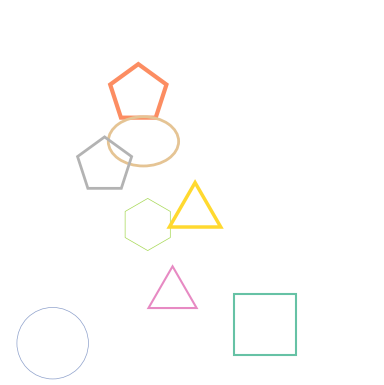[{"shape": "square", "thickness": 1.5, "radius": 0.4, "center": [0.689, 0.157]}, {"shape": "pentagon", "thickness": 3, "radius": 0.38, "center": [0.359, 0.757]}, {"shape": "circle", "thickness": 0.5, "radius": 0.46, "center": [0.137, 0.109]}, {"shape": "triangle", "thickness": 1.5, "radius": 0.36, "center": [0.448, 0.236]}, {"shape": "hexagon", "thickness": 0.5, "radius": 0.34, "center": [0.384, 0.417]}, {"shape": "triangle", "thickness": 2.5, "radius": 0.38, "center": [0.507, 0.449]}, {"shape": "oval", "thickness": 2, "radius": 0.46, "center": [0.373, 0.633]}, {"shape": "pentagon", "thickness": 2, "radius": 0.37, "center": [0.272, 0.571]}]